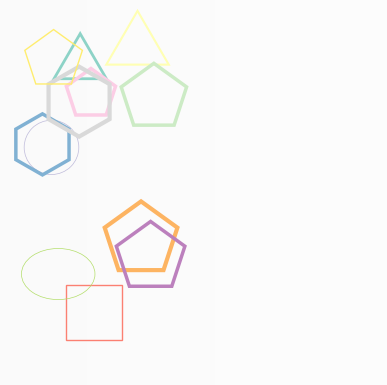[{"shape": "triangle", "thickness": 2, "radius": 0.39, "center": [0.207, 0.834]}, {"shape": "triangle", "thickness": 1.5, "radius": 0.47, "center": [0.355, 0.879]}, {"shape": "circle", "thickness": 0.5, "radius": 0.35, "center": [0.133, 0.617]}, {"shape": "square", "thickness": 1, "radius": 0.36, "center": [0.243, 0.188]}, {"shape": "hexagon", "thickness": 2.5, "radius": 0.4, "center": [0.11, 0.625]}, {"shape": "pentagon", "thickness": 3, "radius": 0.49, "center": [0.364, 0.378]}, {"shape": "oval", "thickness": 0.5, "radius": 0.47, "center": [0.15, 0.288]}, {"shape": "pentagon", "thickness": 2.5, "radius": 0.33, "center": [0.235, 0.755]}, {"shape": "hexagon", "thickness": 3, "radius": 0.45, "center": [0.204, 0.736]}, {"shape": "pentagon", "thickness": 2.5, "radius": 0.47, "center": [0.389, 0.332]}, {"shape": "pentagon", "thickness": 2.5, "radius": 0.44, "center": [0.397, 0.747]}, {"shape": "pentagon", "thickness": 1, "radius": 0.39, "center": [0.138, 0.845]}]